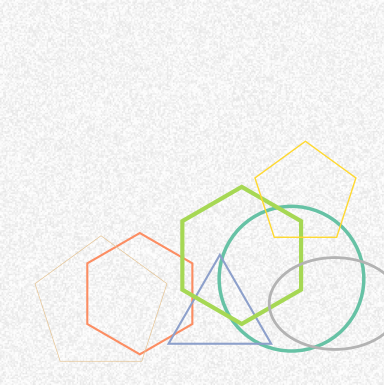[{"shape": "circle", "thickness": 2.5, "radius": 0.94, "center": [0.757, 0.276]}, {"shape": "hexagon", "thickness": 1.5, "radius": 0.79, "center": [0.363, 0.237]}, {"shape": "triangle", "thickness": 1.5, "radius": 0.77, "center": [0.571, 0.184]}, {"shape": "hexagon", "thickness": 3, "radius": 0.89, "center": [0.628, 0.337]}, {"shape": "pentagon", "thickness": 1, "radius": 0.69, "center": [0.793, 0.495]}, {"shape": "pentagon", "thickness": 0.5, "radius": 0.9, "center": [0.262, 0.207]}, {"shape": "oval", "thickness": 2, "radius": 0.85, "center": [0.87, 0.212]}]